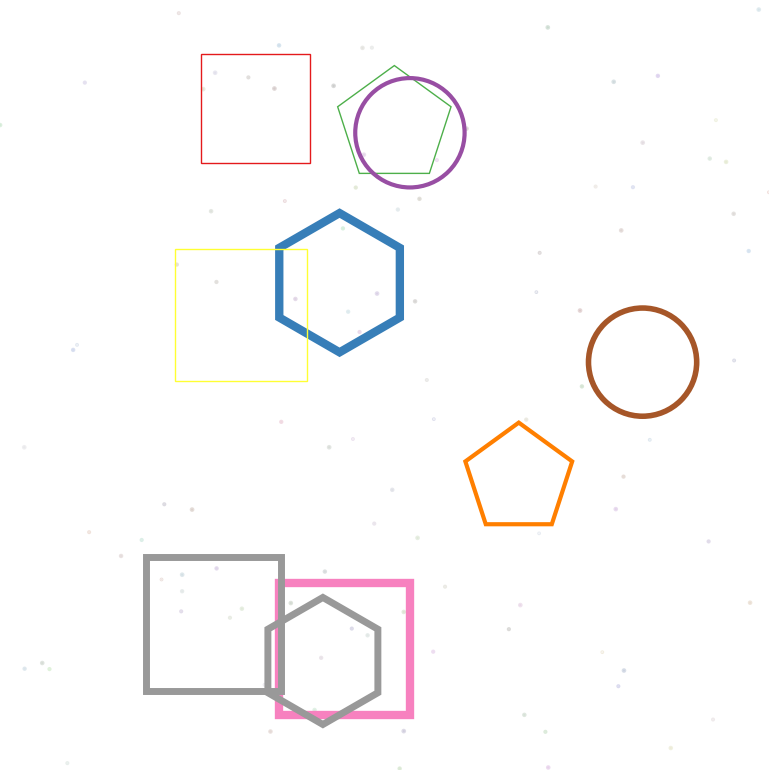[{"shape": "square", "thickness": 0.5, "radius": 0.36, "center": [0.332, 0.859]}, {"shape": "hexagon", "thickness": 3, "radius": 0.45, "center": [0.441, 0.633]}, {"shape": "pentagon", "thickness": 0.5, "radius": 0.39, "center": [0.512, 0.837]}, {"shape": "circle", "thickness": 1.5, "radius": 0.36, "center": [0.532, 0.828]}, {"shape": "pentagon", "thickness": 1.5, "radius": 0.36, "center": [0.674, 0.378]}, {"shape": "square", "thickness": 0.5, "radius": 0.43, "center": [0.313, 0.591]}, {"shape": "circle", "thickness": 2, "radius": 0.35, "center": [0.835, 0.53]}, {"shape": "square", "thickness": 3, "radius": 0.43, "center": [0.447, 0.157]}, {"shape": "hexagon", "thickness": 2.5, "radius": 0.41, "center": [0.419, 0.142]}, {"shape": "square", "thickness": 2.5, "radius": 0.44, "center": [0.277, 0.19]}]